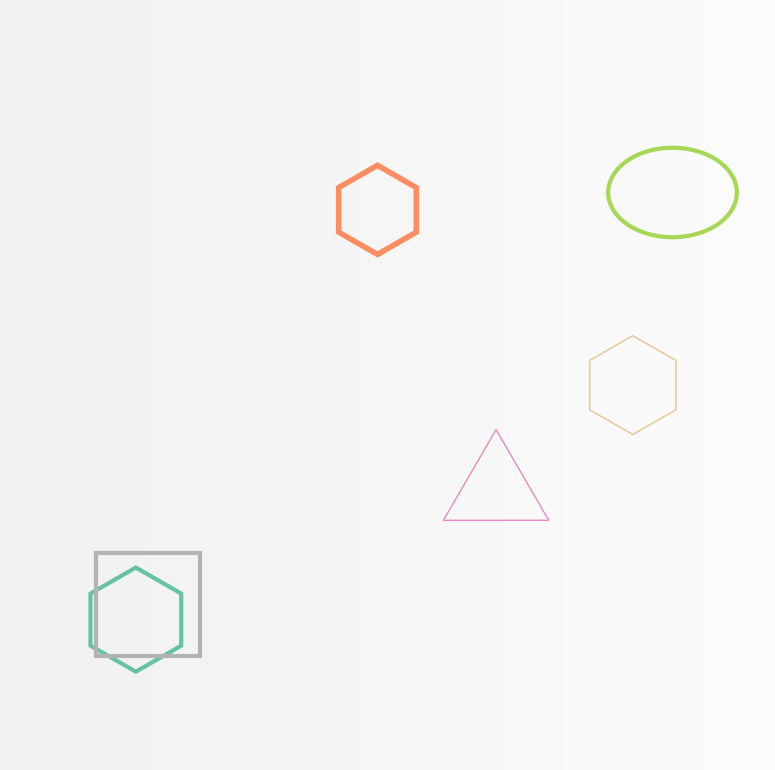[{"shape": "hexagon", "thickness": 1.5, "radius": 0.34, "center": [0.175, 0.195]}, {"shape": "hexagon", "thickness": 2, "radius": 0.29, "center": [0.487, 0.727]}, {"shape": "triangle", "thickness": 0.5, "radius": 0.39, "center": [0.64, 0.364]}, {"shape": "oval", "thickness": 1.5, "radius": 0.42, "center": [0.868, 0.75]}, {"shape": "hexagon", "thickness": 0.5, "radius": 0.32, "center": [0.817, 0.5]}, {"shape": "square", "thickness": 1.5, "radius": 0.33, "center": [0.191, 0.215]}]